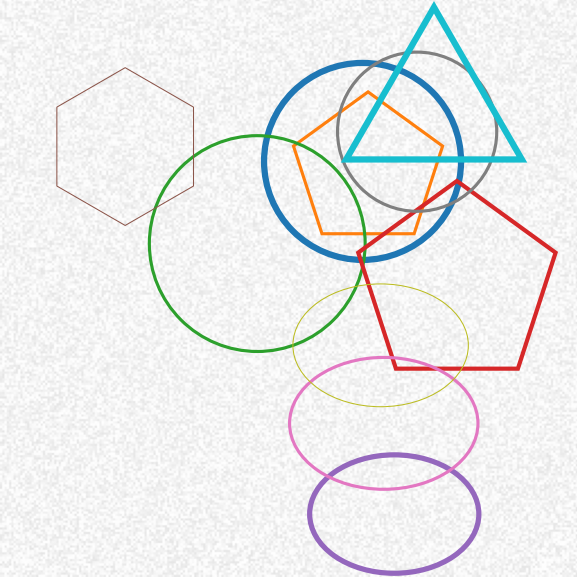[{"shape": "circle", "thickness": 3, "radius": 0.85, "center": [0.628, 0.72]}, {"shape": "pentagon", "thickness": 1.5, "radius": 0.68, "center": [0.637, 0.704]}, {"shape": "circle", "thickness": 1.5, "radius": 0.93, "center": [0.445, 0.577]}, {"shape": "pentagon", "thickness": 2, "radius": 0.9, "center": [0.791, 0.506]}, {"shape": "oval", "thickness": 2.5, "radius": 0.73, "center": [0.683, 0.109]}, {"shape": "hexagon", "thickness": 0.5, "radius": 0.68, "center": [0.217, 0.745]}, {"shape": "oval", "thickness": 1.5, "radius": 0.82, "center": [0.665, 0.266]}, {"shape": "circle", "thickness": 1.5, "radius": 0.69, "center": [0.722, 0.771]}, {"shape": "oval", "thickness": 0.5, "radius": 0.76, "center": [0.659, 0.401]}, {"shape": "triangle", "thickness": 3, "radius": 0.88, "center": [0.751, 0.811]}]